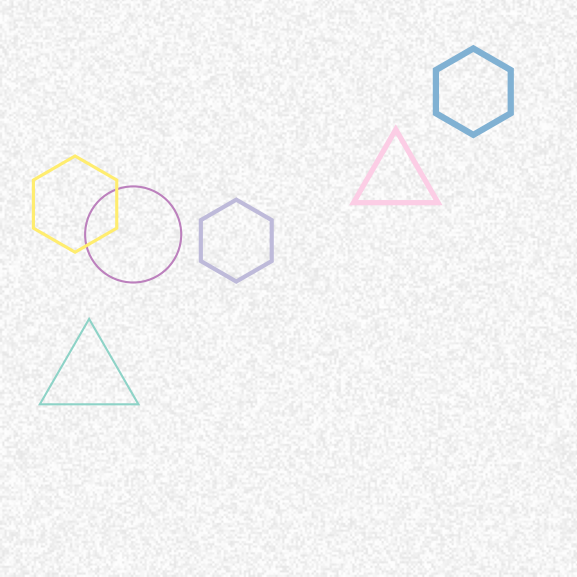[{"shape": "triangle", "thickness": 1, "radius": 0.49, "center": [0.154, 0.348]}, {"shape": "hexagon", "thickness": 2, "radius": 0.35, "center": [0.409, 0.583]}, {"shape": "hexagon", "thickness": 3, "radius": 0.37, "center": [0.82, 0.84]}, {"shape": "triangle", "thickness": 2.5, "radius": 0.42, "center": [0.685, 0.69]}, {"shape": "circle", "thickness": 1, "radius": 0.42, "center": [0.231, 0.593]}, {"shape": "hexagon", "thickness": 1.5, "radius": 0.42, "center": [0.13, 0.646]}]